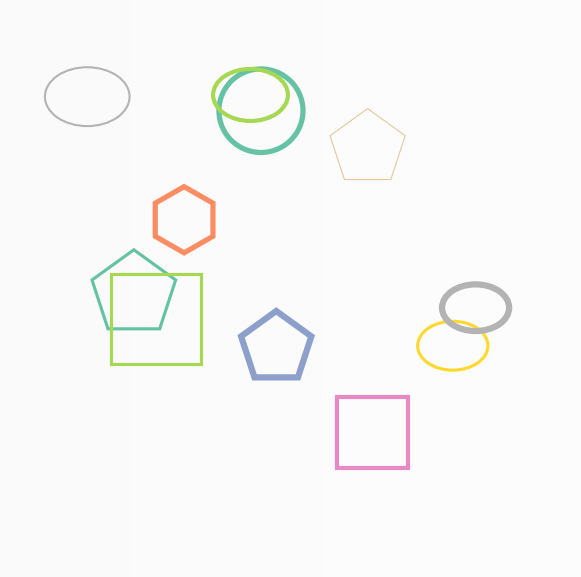[{"shape": "circle", "thickness": 2.5, "radius": 0.36, "center": [0.449, 0.807]}, {"shape": "pentagon", "thickness": 1.5, "radius": 0.38, "center": [0.23, 0.491]}, {"shape": "hexagon", "thickness": 2.5, "radius": 0.29, "center": [0.317, 0.619]}, {"shape": "pentagon", "thickness": 3, "radius": 0.32, "center": [0.475, 0.397]}, {"shape": "square", "thickness": 2, "radius": 0.31, "center": [0.64, 0.251]}, {"shape": "oval", "thickness": 2, "radius": 0.32, "center": [0.431, 0.835]}, {"shape": "square", "thickness": 1.5, "radius": 0.39, "center": [0.268, 0.447]}, {"shape": "oval", "thickness": 1.5, "radius": 0.3, "center": [0.779, 0.4]}, {"shape": "pentagon", "thickness": 0.5, "radius": 0.34, "center": [0.632, 0.743]}, {"shape": "oval", "thickness": 3, "radius": 0.29, "center": [0.818, 0.466]}, {"shape": "oval", "thickness": 1, "radius": 0.36, "center": [0.15, 0.832]}]